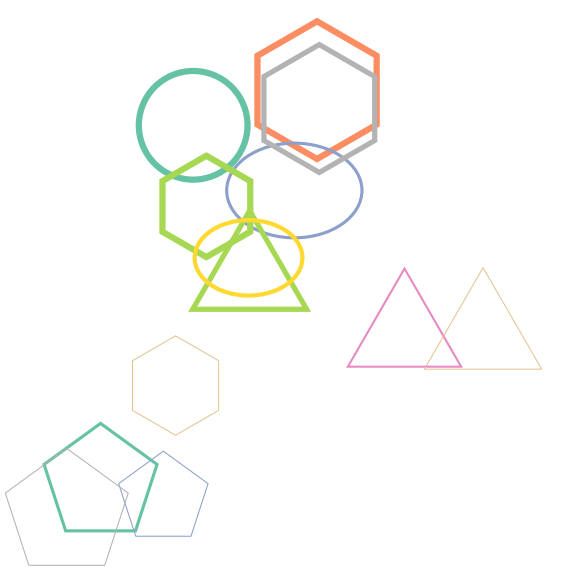[{"shape": "circle", "thickness": 3, "radius": 0.47, "center": [0.335, 0.782]}, {"shape": "pentagon", "thickness": 1.5, "radius": 0.51, "center": [0.174, 0.163]}, {"shape": "hexagon", "thickness": 3, "radius": 0.6, "center": [0.549, 0.843]}, {"shape": "pentagon", "thickness": 0.5, "radius": 0.41, "center": [0.283, 0.136]}, {"shape": "oval", "thickness": 1.5, "radius": 0.59, "center": [0.51, 0.669]}, {"shape": "triangle", "thickness": 1, "radius": 0.57, "center": [0.7, 0.421]}, {"shape": "hexagon", "thickness": 3, "radius": 0.44, "center": [0.357, 0.642]}, {"shape": "triangle", "thickness": 2.5, "radius": 0.57, "center": [0.432, 0.521]}, {"shape": "oval", "thickness": 2, "radius": 0.47, "center": [0.43, 0.553]}, {"shape": "hexagon", "thickness": 0.5, "radius": 0.43, "center": [0.304, 0.332]}, {"shape": "triangle", "thickness": 0.5, "radius": 0.59, "center": [0.837, 0.418]}, {"shape": "hexagon", "thickness": 2.5, "radius": 0.55, "center": [0.553, 0.811]}, {"shape": "pentagon", "thickness": 0.5, "radius": 0.56, "center": [0.116, 0.111]}]